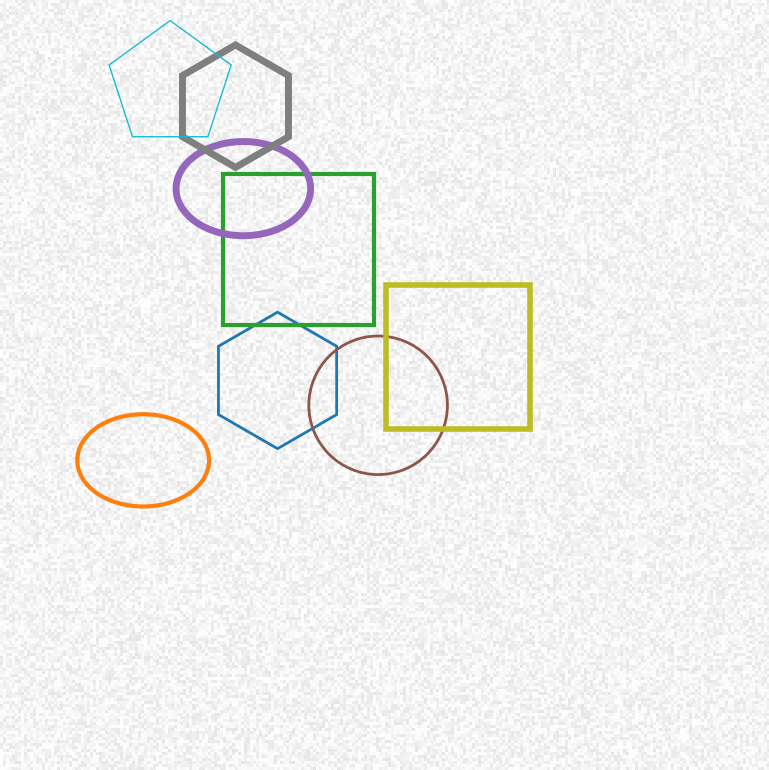[{"shape": "hexagon", "thickness": 1, "radius": 0.44, "center": [0.36, 0.506]}, {"shape": "oval", "thickness": 1.5, "radius": 0.43, "center": [0.186, 0.402]}, {"shape": "square", "thickness": 1.5, "radius": 0.49, "center": [0.387, 0.675]}, {"shape": "oval", "thickness": 2.5, "radius": 0.44, "center": [0.316, 0.755]}, {"shape": "circle", "thickness": 1, "radius": 0.45, "center": [0.491, 0.474]}, {"shape": "hexagon", "thickness": 2.5, "radius": 0.4, "center": [0.306, 0.862]}, {"shape": "square", "thickness": 2, "radius": 0.47, "center": [0.595, 0.536]}, {"shape": "pentagon", "thickness": 0.5, "radius": 0.42, "center": [0.221, 0.89]}]